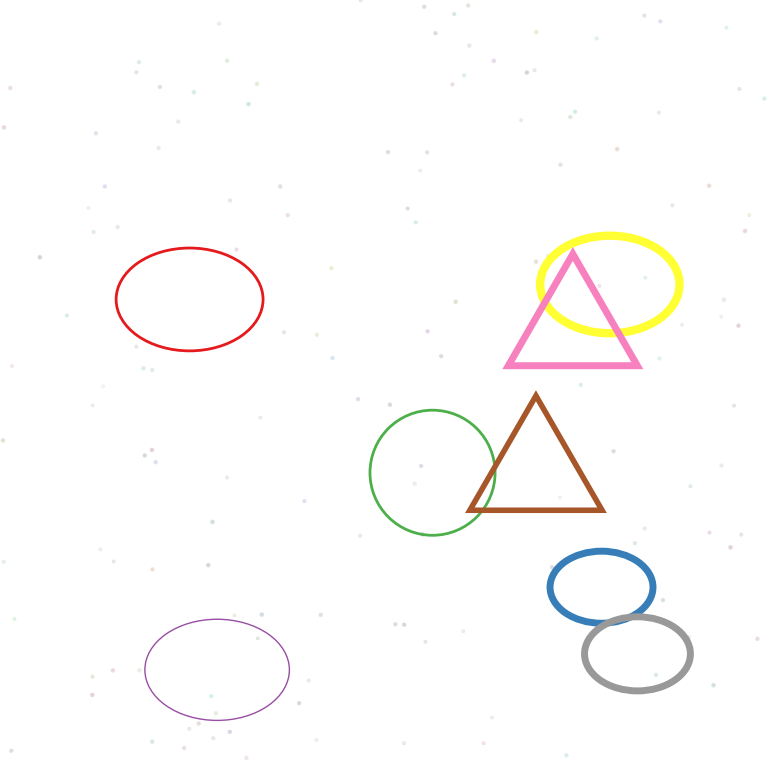[{"shape": "oval", "thickness": 1, "radius": 0.48, "center": [0.246, 0.611]}, {"shape": "oval", "thickness": 2.5, "radius": 0.33, "center": [0.781, 0.237]}, {"shape": "circle", "thickness": 1, "radius": 0.41, "center": [0.562, 0.386]}, {"shape": "oval", "thickness": 0.5, "radius": 0.47, "center": [0.282, 0.13]}, {"shape": "oval", "thickness": 3, "radius": 0.45, "center": [0.792, 0.631]}, {"shape": "triangle", "thickness": 2, "radius": 0.5, "center": [0.696, 0.387]}, {"shape": "triangle", "thickness": 2.5, "radius": 0.48, "center": [0.744, 0.573]}, {"shape": "oval", "thickness": 2.5, "radius": 0.34, "center": [0.828, 0.151]}]